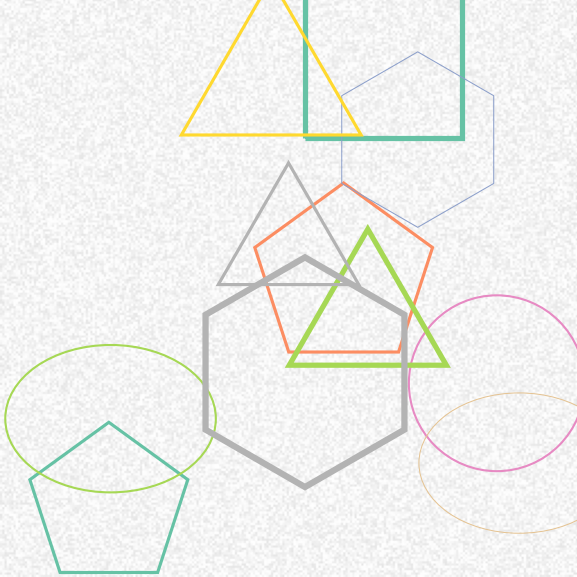[{"shape": "square", "thickness": 2.5, "radius": 0.68, "center": [0.665, 0.895]}, {"shape": "pentagon", "thickness": 1.5, "radius": 0.72, "center": [0.188, 0.124]}, {"shape": "pentagon", "thickness": 1.5, "radius": 0.81, "center": [0.595, 0.52]}, {"shape": "hexagon", "thickness": 0.5, "radius": 0.76, "center": [0.723, 0.757]}, {"shape": "circle", "thickness": 1, "radius": 0.76, "center": [0.86, 0.335]}, {"shape": "oval", "thickness": 1, "radius": 0.91, "center": [0.191, 0.274]}, {"shape": "triangle", "thickness": 2.5, "radius": 0.79, "center": [0.637, 0.445]}, {"shape": "triangle", "thickness": 1.5, "radius": 0.9, "center": [0.47, 0.855]}, {"shape": "oval", "thickness": 0.5, "radius": 0.87, "center": [0.899, 0.197]}, {"shape": "hexagon", "thickness": 3, "radius": 0.99, "center": [0.528, 0.355]}, {"shape": "triangle", "thickness": 1.5, "radius": 0.7, "center": [0.5, 0.577]}]